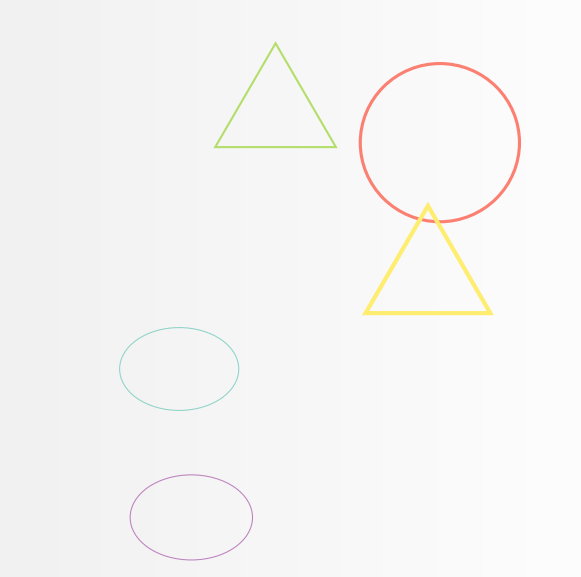[{"shape": "oval", "thickness": 0.5, "radius": 0.51, "center": [0.308, 0.36]}, {"shape": "circle", "thickness": 1.5, "radius": 0.68, "center": [0.757, 0.752]}, {"shape": "triangle", "thickness": 1, "radius": 0.6, "center": [0.474, 0.804]}, {"shape": "oval", "thickness": 0.5, "radius": 0.53, "center": [0.329, 0.103]}, {"shape": "triangle", "thickness": 2, "radius": 0.62, "center": [0.736, 0.519]}]